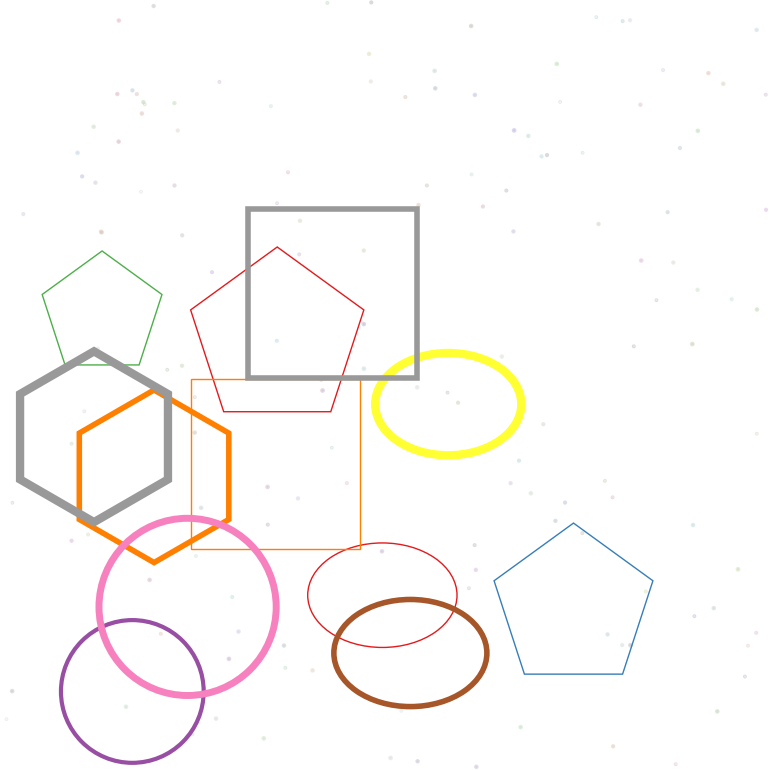[{"shape": "pentagon", "thickness": 0.5, "radius": 0.59, "center": [0.36, 0.561]}, {"shape": "oval", "thickness": 0.5, "radius": 0.48, "center": [0.497, 0.227]}, {"shape": "pentagon", "thickness": 0.5, "radius": 0.54, "center": [0.745, 0.212]}, {"shape": "pentagon", "thickness": 0.5, "radius": 0.41, "center": [0.133, 0.592]}, {"shape": "circle", "thickness": 1.5, "radius": 0.46, "center": [0.172, 0.102]}, {"shape": "square", "thickness": 0.5, "radius": 0.55, "center": [0.358, 0.398]}, {"shape": "hexagon", "thickness": 2, "radius": 0.56, "center": [0.2, 0.381]}, {"shape": "oval", "thickness": 3, "radius": 0.47, "center": [0.582, 0.475]}, {"shape": "oval", "thickness": 2, "radius": 0.5, "center": [0.533, 0.152]}, {"shape": "circle", "thickness": 2.5, "radius": 0.58, "center": [0.244, 0.212]}, {"shape": "hexagon", "thickness": 3, "radius": 0.55, "center": [0.122, 0.433]}, {"shape": "square", "thickness": 2, "radius": 0.55, "center": [0.431, 0.619]}]